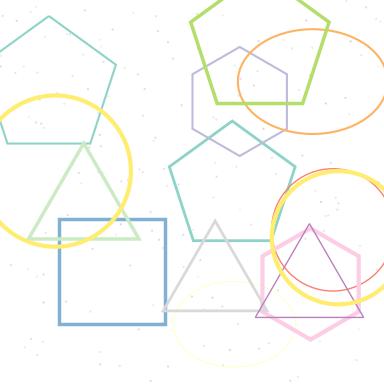[{"shape": "pentagon", "thickness": 1.5, "radius": 0.92, "center": [0.127, 0.775]}, {"shape": "pentagon", "thickness": 2, "radius": 0.86, "center": [0.603, 0.514]}, {"shape": "oval", "thickness": 0.5, "radius": 0.79, "center": [0.608, 0.158]}, {"shape": "hexagon", "thickness": 1.5, "radius": 0.71, "center": [0.623, 0.736]}, {"shape": "circle", "thickness": 1, "radius": 0.79, "center": [0.864, 0.403]}, {"shape": "square", "thickness": 2.5, "radius": 0.68, "center": [0.291, 0.295]}, {"shape": "oval", "thickness": 1.5, "radius": 0.97, "center": [0.812, 0.788]}, {"shape": "pentagon", "thickness": 2.5, "radius": 0.94, "center": [0.675, 0.884]}, {"shape": "hexagon", "thickness": 3, "radius": 0.72, "center": [0.807, 0.262]}, {"shape": "triangle", "thickness": 2, "radius": 0.78, "center": [0.559, 0.27]}, {"shape": "triangle", "thickness": 1, "radius": 0.81, "center": [0.804, 0.257]}, {"shape": "triangle", "thickness": 2.5, "radius": 0.83, "center": [0.217, 0.462]}, {"shape": "circle", "thickness": 3, "radius": 0.98, "center": [0.144, 0.556]}, {"shape": "circle", "thickness": 3, "radius": 0.87, "center": [0.879, 0.382]}]